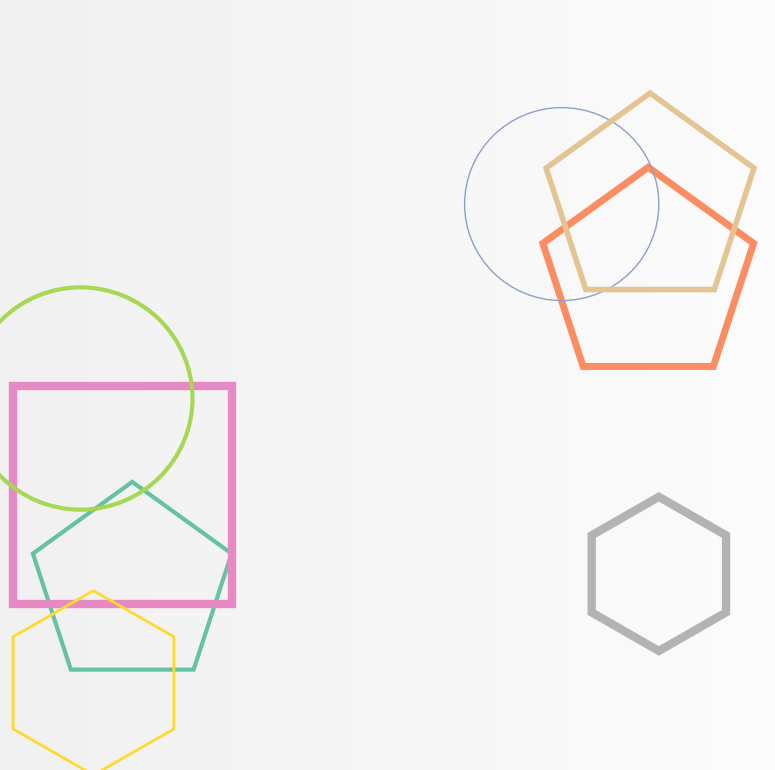[{"shape": "pentagon", "thickness": 1.5, "radius": 0.67, "center": [0.171, 0.239]}, {"shape": "pentagon", "thickness": 2.5, "radius": 0.71, "center": [0.836, 0.64]}, {"shape": "circle", "thickness": 0.5, "radius": 0.63, "center": [0.725, 0.735]}, {"shape": "square", "thickness": 3, "radius": 0.71, "center": [0.159, 0.357]}, {"shape": "circle", "thickness": 1.5, "radius": 0.72, "center": [0.104, 0.482]}, {"shape": "hexagon", "thickness": 1, "radius": 0.6, "center": [0.121, 0.113]}, {"shape": "pentagon", "thickness": 2, "radius": 0.71, "center": [0.839, 0.738]}, {"shape": "hexagon", "thickness": 3, "radius": 0.5, "center": [0.85, 0.255]}]